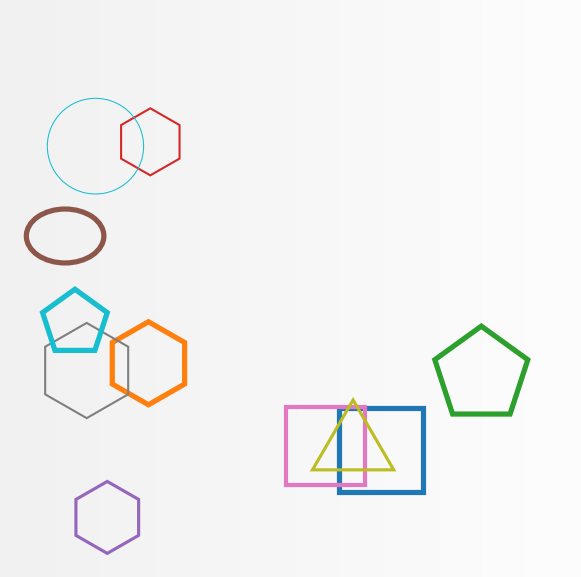[{"shape": "square", "thickness": 2.5, "radius": 0.36, "center": [0.656, 0.22]}, {"shape": "hexagon", "thickness": 2.5, "radius": 0.36, "center": [0.255, 0.37]}, {"shape": "pentagon", "thickness": 2.5, "radius": 0.42, "center": [0.828, 0.35]}, {"shape": "hexagon", "thickness": 1, "radius": 0.29, "center": [0.259, 0.754]}, {"shape": "hexagon", "thickness": 1.5, "radius": 0.31, "center": [0.185, 0.103]}, {"shape": "oval", "thickness": 2.5, "radius": 0.33, "center": [0.112, 0.59]}, {"shape": "square", "thickness": 2, "radius": 0.34, "center": [0.561, 0.227]}, {"shape": "hexagon", "thickness": 1, "radius": 0.41, "center": [0.149, 0.358]}, {"shape": "triangle", "thickness": 1.5, "radius": 0.4, "center": [0.607, 0.226]}, {"shape": "circle", "thickness": 0.5, "radius": 0.41, "center": [0.164, 0.746]}, {"shape": "pentagon", "thickness": 2.5, "radius": 0.29, "center": [0.129, 0.44]}]